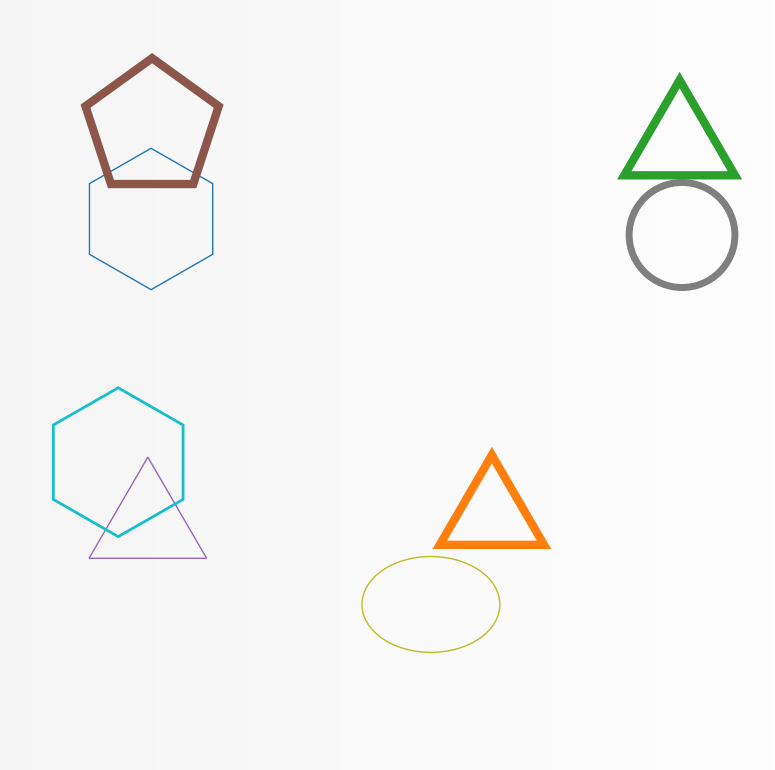[{"shape": "hexagon", "thickness": 0.5, "radius": 0.46, "center": [0.195, 0.716]}, {"shape": "triangle", "thickness": 3, "radius": 0.39, "center": [0.635, 0.331]}, {"shape": "triangle", "thickness": 3, "radius": 0.41, "center": [0.877, 0.814]}, {"shape": "triangle", "thickness": 0.5, "radius": 0.44, "center": [0.191, 0.319]}, {"shape": "pentagon", "thickness": 3, "radius": 0.45, "center": [0.196, 0.834]}, {"shape": "circle", "thickness": 2.5, "radius": 0.34, "center": [0.88, 0.695]}, {"shape": "oval", "thickness": 0.5, "radius": 0.44, "center": [0.556, 0.215]}, {"shape": "hexagon", "thickness": 1, "radius": 0.48, "center": [0.153, 0.4]}]